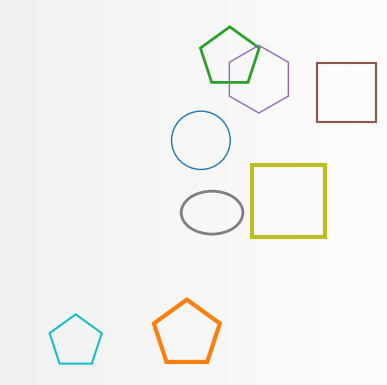[{"shape": "circle", "thickness": 1, "radius": 0.38, "center": [0.518, 0.636]}, {"shape": "pentagon", "thickness": 3, "radius": 0.45, "center": [0.482, 0.132]}, {"shape": "pentagon", "thickness": 2, "radius": 0.4, "center": [0.593, 0.851]}, {"shape": "hexagon", "thickness": 1, "radius": 0.44, "center": [0.668, 0.794]}, {"shape": "square", "thickness": 1.5, "radius": 0.39, "center": [0.894, 0.76]}, {"shape": "oval", "thickness": 2, "radius": 0.4, "center": [0.547, 0.448]}, {"shape": "square", "thickness": 3, "radius": 0.47, "center": [0.745, 0.478]}, {"shape": "pentagon", "thickness": 1.5, "radius": 0.35, "center": [0.195, 0.113]}]